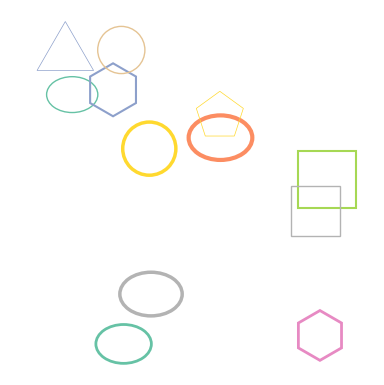[{"shape": "oval", "thickness": 2, "radius": 0.36, "center": [0.321, 0.107]}, {"shape": "oval", "thickness": 1, "radius": 0.33, "center": [0.188, 0.754]}, {"shape": "oval", "thickness": 3, "radius": 0.41, "center": [0.573, 0.642]}, {"shape": "hexagon", "thickness": 1.5, "radius": 0.34, "center": [0.294, 0.767]}, {"shape": "triangle", "thickness": 0.5, "radius": 0.42, "center": [0.17, 0.859]}, {"shape": "hexagon", "thickness": 2, "radius": 0.32, "center": [0.831, 0.129]}, {"shape": "square", "thickness": 1.5, "radius": 0.37, "center": [0.85, 0.534]}, {"shape": "pentagon", "thickness": 0.5, "radius": 0.32, "center": [0.571, 0.699]}, {"shape": "circle", "thickness": 2.5, "radius": 0.35, "center": [0.388, 0.614]}, {"shape": "circle", "thickness": 1, "radius": 0.31, "center": [0.315, 0.87]}, {"shape": "square", "thickness": 1, "radius": 0.32, "center": [0.82, 0.452]}, {"shape": "oval", "thickness": 2.5, "radius": 0.4, "center": [0.392, 0.236]}]